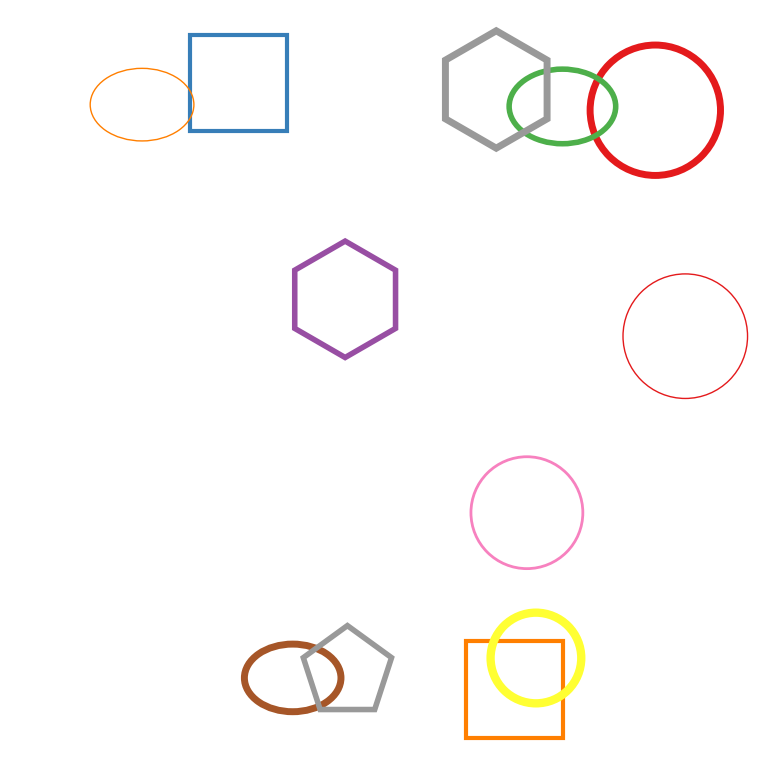[{"shape": "circle", "thickness": 2.5, "radius": 0.42, "center": [0.851, 0.857]}, {"shape": "circle", "thickness": 0.5, "radius": 0.4, "center": [0.89, 0.563]}, {"shape": "square", "thickness": 1.5, "radius": 0.31, "center": [0.31, 0.892]}, {"shape": "oval", "thickness": 2, "radius": 0.35, "center": [0.73, 0.862]}, {"shape": "hexagon", "thickness": 2, "radius": 0.38, "center": [0.448, 0.611]}, {"shape": "oval", "thickness": 0.5, "radius": 0.34, "center": [0.184, 0.864]}, {"shape": "square", "thickness": 1.5, "radius": 0.31, "center": [0.668, 0.104]}, {"shape": "circle", "thickness": 3, "radius": 0.29, "center": [0.696, 0.145]}, {"shape": "oval", "thickness": 2.5, "radius": 0.31, "center": [0.38, 0.12]}, {"shape": "circle", "thickness": 1, "radius": 0.36, "center": [0.684, 0.334]}, {"shape": "hexagon", "thickness": 2.5, "radius": 0.38, "center": [0.644, 0.884]}, {"shape": "pentagon", "thickness": 2, "radius": 0.3, "center": [0.451, 0.127]}]